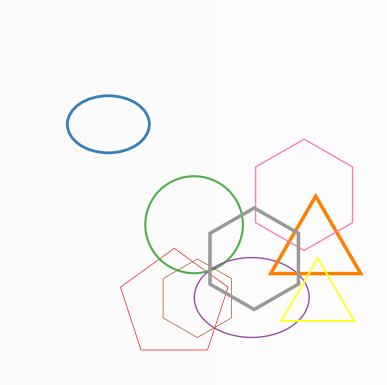[{"shape": "pentagon", "thickness": 0.5, "radius": 0.73, "center": [0.45, 0.209]}, {"shape": "oval", "thickness": 2, "radius": 0.53, "center": [0.28, 0.677]}, {"shape": "circle", "thickness": 1.5, "radius": 0.63, "center": [0.501, 0.416]}, {"shape": "oval", "thickness": 1, "radius": 0.74, "center": [0.65, 0.227]}, {"shape": "triangle", "thickness": 2.5, "radius": 0.67, "center": [0.815, 0.356]}, {"shape": "triangle", "thickness": 1.5, "radius": 0.54, "center": [0.82, 0.221]}, {"shape": "hexagon", "thickness": 0.5, "radius": 0.51, "center": [0.509, 0.225]}, {"shape": "hexagon", "thickness": 1, "radius": 0.72, "center": [0.785, 0.494]}, {"shape": "hexagon", "thickness": 2.5, "radius": 0.66, "center": [0.656, 0.328]}]